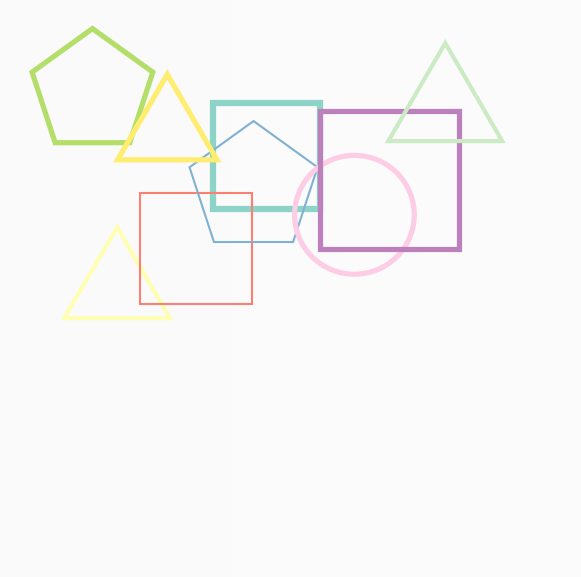[{"shape": "square", "thickness": 3, "radius": 0.46, "center": [0.459, 0.729]}, {"shape": "triangle", "thickness": 2, "radius": 0.52, "center": [0.201, 0.501]}, {"shape": "square", "thickness": 1, "radius": 0.48, "center": [0.338, 0.569]}, {"shape": "pentagon", "thickness": 1, "radius": 0.58, "center": [0.436, 0.674]}, {"shape": "pentagon", "thickness": 2.5, "radius": 0.55, "center": [0.159, 0.84]}, {"shape": "circle", "thickness": 2.5, "radius": 0.51, "center": [0.61, 0.627]}, {"shape": "square", "thickness": 2.5, "radius": 0.6, "center": [0.67, 0.687]}, {"shape": "triangle", "thickness": 2, "radius": 0.57, "center": [0.766, 0.811]}, {"shape": "triangle", "thickness": 2.5, "radius": 0.49, "center": [0.288, 0.772]}]